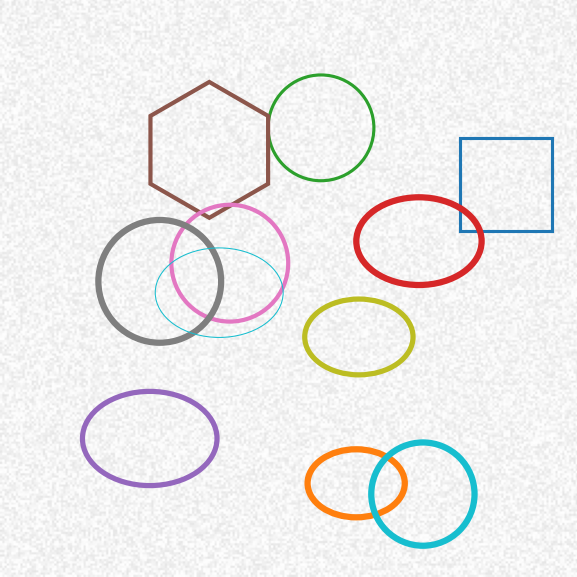[{"shape": "square", "thickness": 1.5, "radius": 0.4, "center": [0.876, 0.68]}, {"shape": "oval", "thickness": 3, "radius": 0.42, "center": [0.617, 0.162]}, {"shape": "circle", "thickness": 1.5, "radius": 0.46, "center": [0.556, 0.778]}, {"shape": "oval", "thickness": 3, "radius": 0.54, "center": [0.725, 0.582]}, {"shape": "oval", "thickness": 2.5, "radius": 0.58, "center": [0.259, 0.24]}, {"shape": "hexagon", "thickness": 2, "radius": 0.59, "center": [0.362, 0.74]}, {"shape": "circle", "thickness": 2, "radius": 0.51, "center": [0.398, 0.543]}, {"shape": "circle", "thickness": 3, "radius": 0.53, "center": [0.277, 0.512]}, {"shape": "oval", "thickness": 2.5, "radius": 0.47, "center": [0.621, 0.416]}, {"shape": "circle", "thickness": 3, "radius": 0.45, "center": [0.732, 0.144]}, {"shape": "oval", "thickness": 0.5, "radius": 0.55, "center": [0.38, 0.492]}]